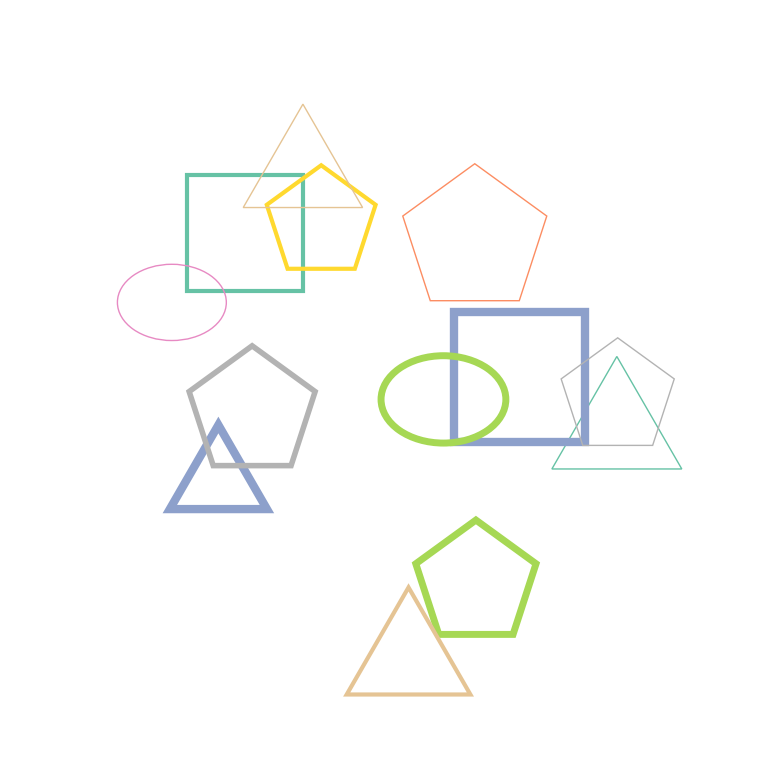[{"shape": "square", "thickness": 1.5, "radius": 0.38, "center": [0.318, 0.698]}, {"shape": "triangle", "thickness": 0.5, "radius": 0.49, "center": [0.801, 0.44]}, {"shape": "pentagon", "thickness": 0.5, "radius": 0.49, "center": [0.617, 0.689]}, {"shape": "triangle", "thickness": 3, "radius": 0.36, "center": [0.284, 0.375]}, {"shape": "square", "thickness": 3, "radius": 0.42, "center": [0.674, 0.51]}, {"shape": "oval", "thickness": 0.5, "radius": 0.35, "center": [0.223, 0.607]}, {"shape": "oval", "thickness": 2.5, "radius": 0.41, "center": [0.576, 0.481]}, {"shape": "pentagon", "thickness": 2.5, "radius": 0.41, "center": [0.618, 0.243]}, {"shape": "pentagon", "thickness": 1.5, "radius": 0.37, "center": [0.417, 0.711]}, {"shape": "triangle", "thickness": 1.5, "radius": 0.46, "center": [0.531, 0.144]}, {"shape": "triangle", "thickness": 0.5, "radius": 0.45, "center": [0.393, 0.775]}, {"shape": "pentagon", "thickness": 2, "radius": 0.43, "center": [0.327, 0.465]}, {"shape": "pentagon", "thickness": 0.5, "radius": 0.39, "center": [0.802, 0.484]}]